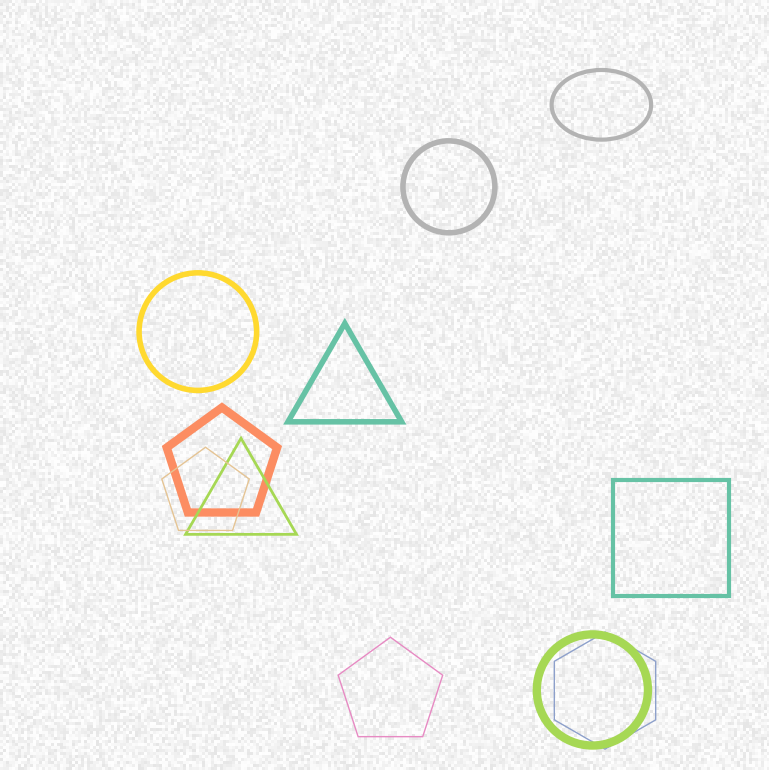[{"shape": "triangle", "thickness": 2, "radius": 0.43, "center": [0.448, 0.495]}, {"shape": "square", "thickness": 1.5, "radius": 0.38, "center": [0.871, 0.301]}, {"shape": "pentagon", "thickness": 3, "radius": 0.38, "center": [0.288, 0.395]}, {"shape": "hexagon", "thickness": 0.5, "radius": 0.38, "center": [0.786, 0.103]}, {"shape": "pentagon", "thickness": 0.5, "radius": 0.36, "center": [0.507, 0.101]}, {"shape": "circle", "thickness": 3, "radius": 0.36, "center": [0.769, 0.104]}, {"shape": "triangle", "thickness": 1, "radius": 0.42, "center": [0.313, 0.348]}, {"shape": "circle", "thickness": 2, "radius": 0.38, "center": [0.257, 0.569]}, {"shape": "pentagon", "thickness": 0.5, "radius": 0.3, "center": [0.267, 0.359]}, {"shape": "oval", "thickness": 1.5, "radius": 0.32, "center": [0.781, 0.864]}, {"shape": "circle", "thickness": 2, "radius": 0.3, "center": [0.583, 0.757]}]